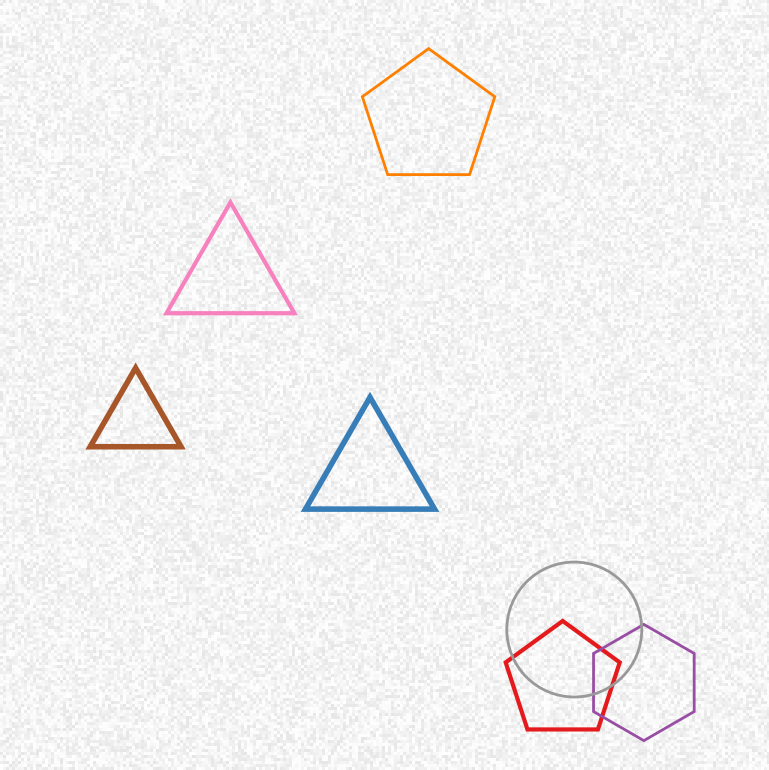[{"shape": "pentagon", "thickness": 1.5, "radius": 0.39, "center": [0.731, 0.116]}, {"shape": "triangle", "thickness": 2, "radius": 0.48, "center": [0.481, 0.387]}, {"shape": "hexagon", "thickness": 1, "radius": 0.38, "center": [0.836, 0.114]}, {"shape": "pentagon", "thickness": 1, "radius": 0.45, "center": [0.557, 0.846]}, {"shape": "triangle", "thickness": 2, "radius": 0.34, "center": [0.176, 0.454]}, {"shape": "triangle", "thickness": 1.5, "radius": 0.48, "center": [0.299, 0.641]}, {"shape": "circle", "thickness": 1, "radius": 0.44, "center": [0.746, 0.182]}]